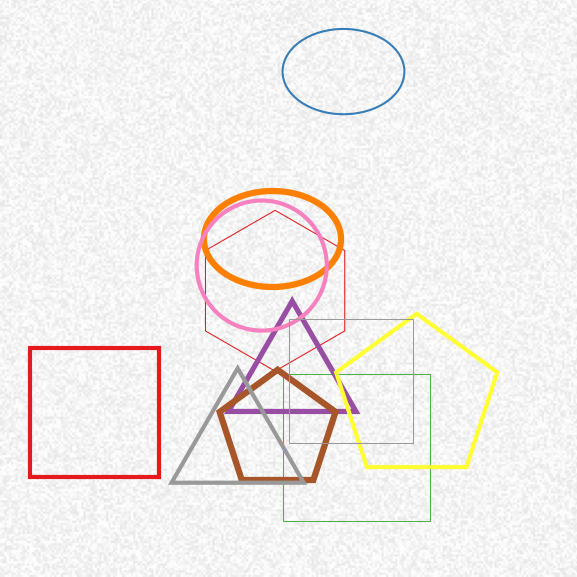[{"shape": "square", "thickness": 2, "radius": 0.56, "center": [0.164, 0.285]}, {"shape": "hexagon", "thickness": 0.5, "radius": 0.7, "center": [0.476, 0.496]}, {"shape": "oval", "thickness": 1, "radius": 0.53, "center": [0.595, 0.875]}, {"shape": "square", "thickness": 0.5, "radius": 0.64, "center": [0.617, 0.224]}, {"shape": "triangle", "thickness": 2.5, "radius": 0.64, "center": [0.506, 0.35]}, {"shape": "oval", "thickness": 3, "radius": 0.59, "center": [0.472, 0.585]}, {"shape": "pentagon", "thickness": 2, "radius": 0.73, "center": [0.722, 0.309]}, {"shape": "pentagon", "thickness": 3, "radius": 0.53, "center": [0.481, 0.253]}, {"shape": "circle", "thickness": 2, "radius": 0.56, "center": [0.453, 0.539]}, {"shape": "square", "thickness": 0.5, "radius": 0.54, "center": [0.608, 0.339]}, {"shape": "triangle", "thickness": 2, "radius": 0.66, "center": [0.412, 0.229]}]